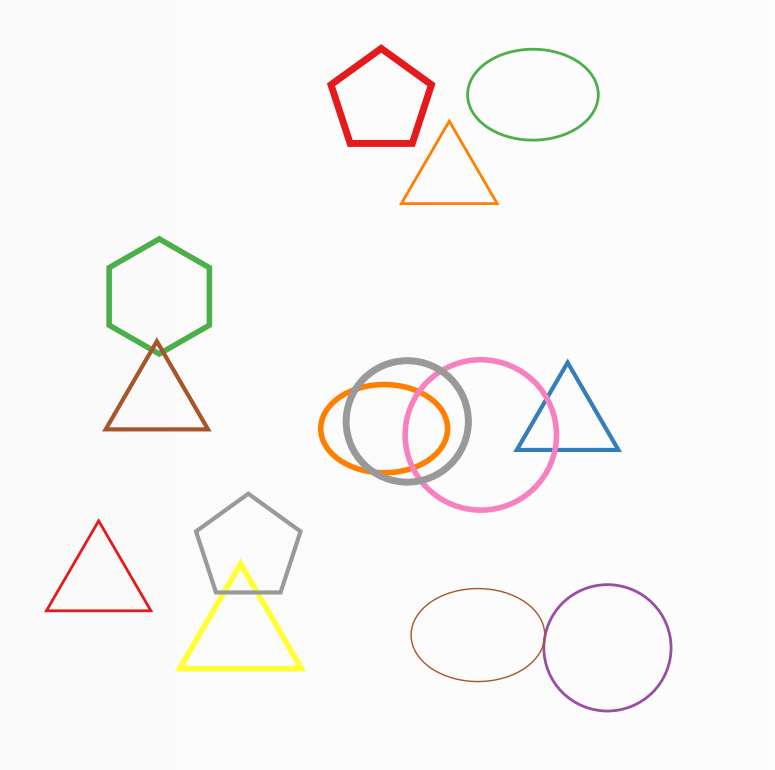[{"shape": "triangle", "thickness": 1, "radius": 0.39, "center": [0.127, 0.246]}, {"shape": "pentagon", "thickness": 2.5, "radius": 0.34, "center": [0.492, 0.869]}, {"shape": "triangle", "thickness": 1.5, "radius": 0.38, "center": [0.732, 0.453]}, {"shape": "hexagon", "thickness": 2, "radius": 0.37, "center": [0.205, 0.615]}, {"shape": "oval", "thickness": 1, "radius": 0.42, "center": [0.688, 0.877]}, {"shape": "circle", "thickness": 1, "radius": 0.41, "center": [0.784, 0.159]}, {"shape": "triangle", "thickness": 1, "radius": 0.36, "center": [0.58, 0.771]}, {"shape": "oval", "thickness": 2, "radius": 0.41, "center": [0.496, 0.443]}, {"shape": "triangle", "thickness": 2, "radius": 0.45, "center": [0.31, 0.177]}, {"shape": "triangle", "thickness": 1.5, "radius": 0.38, "center": [0.202, 0.481]}, {"shape": "oval", "thickness": 0.5, "radius": 0.43, "center": [0.617, 0.175]}, {"shape": "circle", "thickness": 2, "radius": 0.49, "center": [0.62, 0.435]}, {"shape": "pentagon", "thickness": 1.5, "radius": 0.35, "center": [0.32, 0.288]}, {"shape": "circle", "thickness": 2.5, "radius": 0.39, "center": [0.526, 0.453]}]